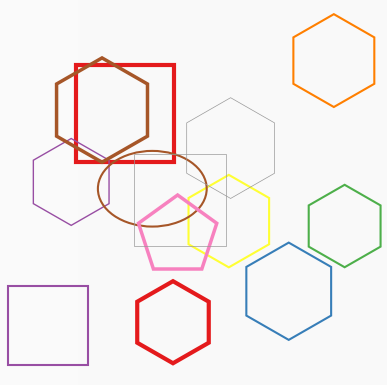[{"shape": "hexagon", "thickness": 3, "radius": 0.53, "center": [0.446, 0.163]}, {"shape": "square", "thickness": 3, "radius": 0.64, "center": [0.322, 0.705]}, {"shape": "hexagon", "thickness": 1.5, "radius": 0.63, "center": [0.745, 0.244]}, {"shape": "hexagon", "thickness": 1.5, "radius": 0.54, "center": [0.889, 0.413]}, {"shape": "hexagon", "thickness": 1, "radius": 0.56, "center": [0.184, 0.527]}, {"shape": "square", "thickness": 1.5, "radius": 0.52, "center": [0.125, 0.155]}, {"shape": "hexagon", "thickness": 1.5, "radius": 0.6, "center": [0.862, 0.843]}, {"shape": "hexagon", "thickness": 1.5, "radius": 0.6, "center": [0.591, 0.426]}, {"shape": "hexagon", "thickness": 2.5, "radius": 0.68, "center": [0.263, 0.714]}, {"shape": "oval", "thickness": 1.5, "radius": 0.7, "center": [0.393, 0.51]}, {"shape": "pentagon", "thickness": 2.5, "radius": 0.53, "center": [0.458, 0.387]}, {"shape": "hexagon", "thickness": 0.5, "radius": 0.65, "center": [0.595, 0.615]}, {"shape": "square", "thickness": 0.5, "radius": 0.6, "center": [0.465, 0.48]}]